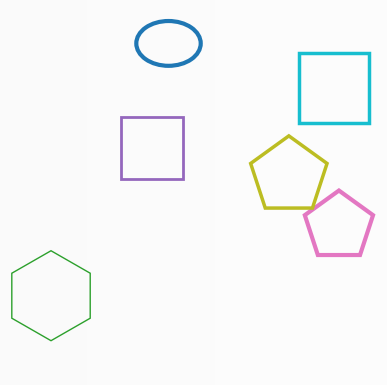[{"shape": "oval", "thickness": 3, "radius": 0.42, "center": [0.435, 0.887]}, {"shape": "hexagon", "thickness": 1, "radius": 0.58, "center": [0.132, 0.232]}, {"shape": "square", "thickness": 2, "radius": 0.4, "center": [0.392, 0.616]}, {"shape": "pentagon", "thickness": 3, "radius": 0.46, "center": [0.875, 0.413]}, {"shape": "pentagon", "thickness": 2.5, "radius": 0.52, "center": [0.745, 0.543]}, {"shape": "square", "thickness": 2.5, "radius": 0.45, "center": [0.862, 0.772]}]